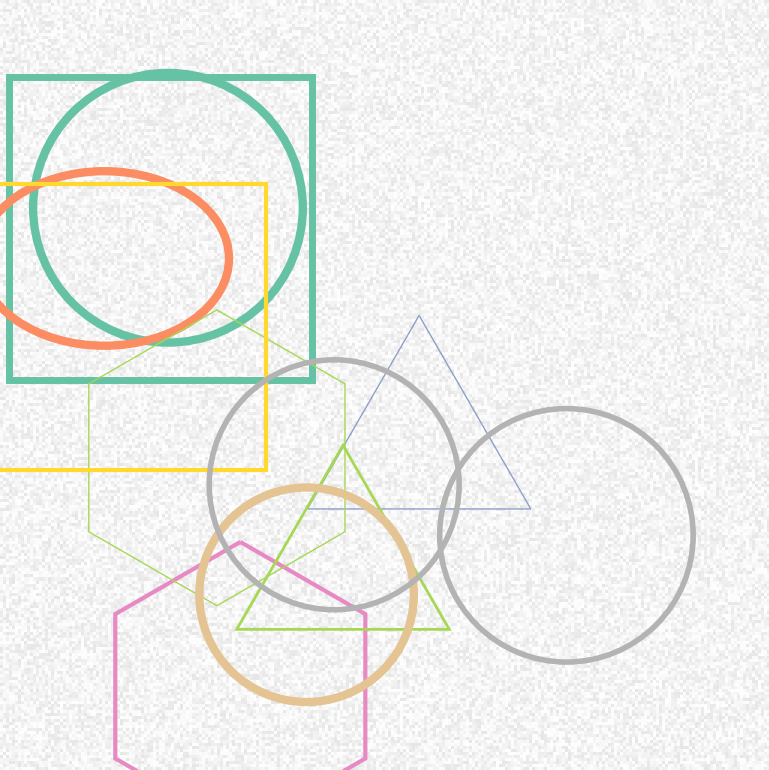[{"shape": "circle", "thickness": 3, "radius": 0.88, "center": [0.218, 0.73]}, {"shape": "square", "thickness": 2.5, "radius": 0.98, "center": [0.208, 0.703]}, {"shape": "oval", "thickness": 3, "radius": 0.81, "center": [0.136, 0.664]}, {"shape": "triangle", "thickness": 0.5, "radius": 0.84, "center": [0.544, 0.423]}, {"shape": "hexagon", "thickness": 1.5, "radius": 0.94, "center": [0.312, 0.109]}, {"shape": "triangle", "thickness": 1, "radius": 0.8, "center": [0.445, 0.262]}, {"shape": "hexagon", "thickness": 0.5, "radius": 0.96, "center": [0.282, 0.405]}, {"shape": "square", "thickness": 1.5, "radius": 0.93, "center": [0.159, 0.575]}, {"shape": "circle", "thickness": 3, "radius": 0.7, "center": [0.398, 0.228]}, {"shape": "circle", "thickness": 2, "radius": 0.82, "center": [0.736, 0.305]}, {"shape": "circle", "thickness": 2, "radius": 0.81, "center": [0.434, 0.37]}]